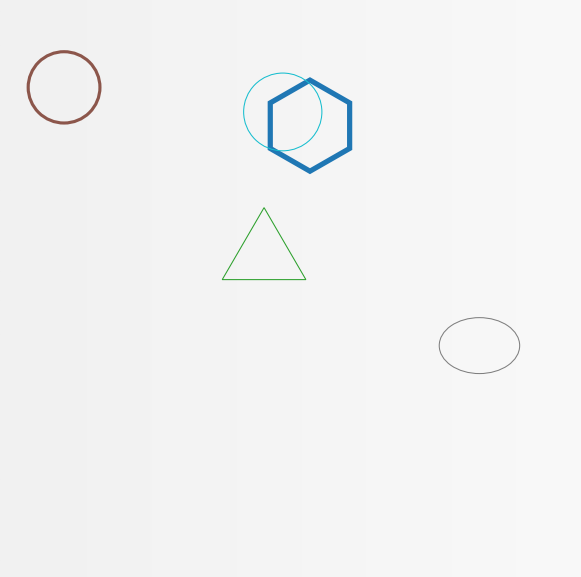[{"shape": "hexagon", "thickness": 2.5, "radius": 0.39, "center": [0.533, 0.782]}, {"shape": "triangle", "thickness": 0.5, "radius": 0.42, "center": [0.454, 0.557]}, {"shape": "circle", "thickness": 1.5, "radius": 0.31, "center": [0.11, 0.848]}, {"shape": "oval", "thickness": 0.5, "radius": 0.35, "center": [0.825, 0.401]}, {"shape": "circle", "thickness": 0.5, "radius": 0.34, "center": [0.486, 0.805]}]